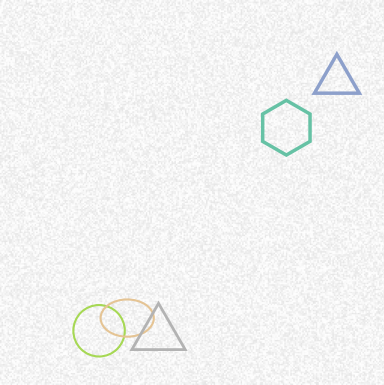[{"shape": "hexagon", "thickness": 2.5, "radius": 0.36, "center": [0.744, 0.668]}, {"shape": "triangle", "thickness": 2.5, "radius": 0.34, "center": [0.875, 0.792]}, {"shape": "circle", "thickness": 1.5, "radius": 0.33, "center": [0.257, 0.141]}, {"shape": "oval", "thickness": 1.5, "radius": 0.35, "center": [0.33, 0.174]}, {"shape": "triangle", "thickness": 2, "radius": 0.4, "center": [0.412, 0.132]}]